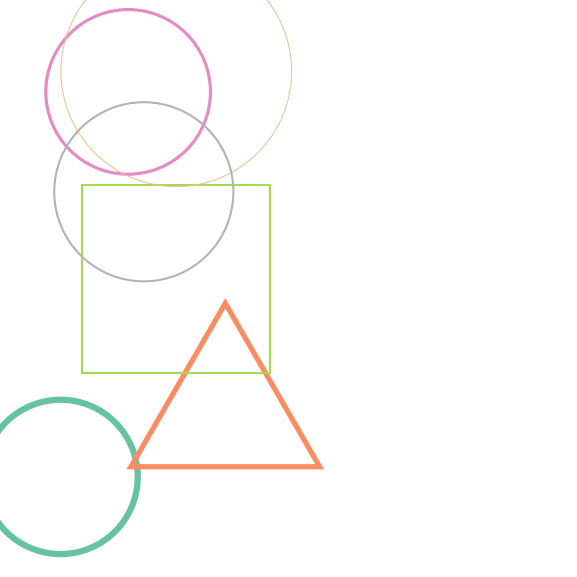[{"shape": "circle", "thickness": 3, "radius": 0.67, "center": [0.105, 0.173]}, {"shape": "triangle", "thickness": 2.5, "radius": 0.94, "center": [0.39, 0.285]}, {"shape": "circle", "thickness": 1.5, "radius": 0.71, "center": [0.222, 0.84]}, {"shape": "square", "thickness": 1, "radius": 0.81, "center": [0.304, 0.516]}, {"shape": "circle", "thickness": 0.5, "radius": 1.0, "center": [0.305, 0.876]}, {"shape": "circle", "thickness": 1, "radius": 0.78, "center": [0.249, 0.667]}]